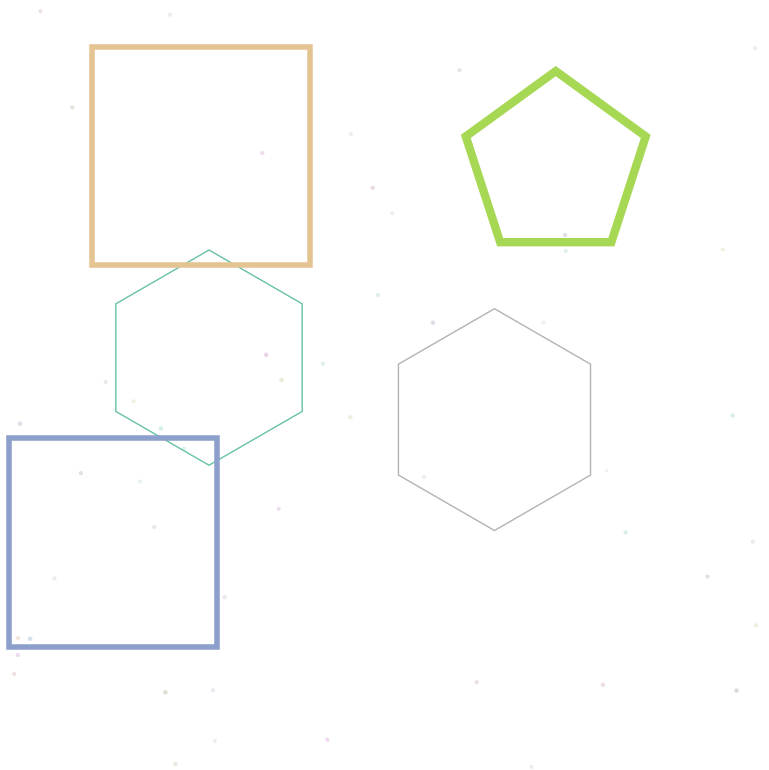[{"shape": "hexagon", "thickness": 0.5, "radius": 0.7, "center": [0.271, 0.536]}, {"shape": "square", "thickness": 2, "radius": 0.68, "center": [0.147, 0.295]}, {"shape": "pentagon", "thickness": 3, "radius": 0.61, "center": [0.722, 0.785]}, {"shape": "square", "thickness": 2, "radius": 0.71, "center": [0.261, 0.797]}, {"shape": "hexagon", "thickness": 0.5, "radius": 0.72, "center": [0.642, 0.455]}]